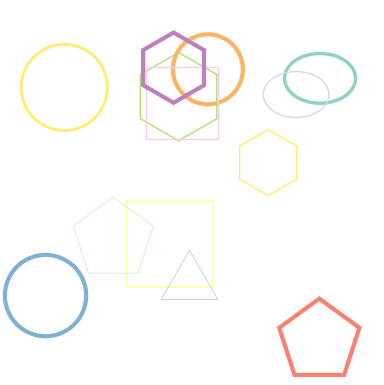[{"shape": "oval", "thickness": 2.5, "radius": 0.46, "center": [0.831, 0.797]}, {"shape": "square", "thickness": 1.5, "radius": 0.56, "center": [0.442, 0.366]}, {"shape": "triangle", "thickness": 0.5, "radius": 0.43, "center": [0.492, 0.265]}, {"shape": "pentagon", "thickness": 3, "radius": 0.55, "center": [0.829, 0.115]}, {"shape": "circle", "thickness": 3, "radius": 0.53, "center": [0.118, 0.232]}, {"shape": "circle", "thickness": 3, "radius": 0.45, "center": [0.54, 0.82]}, {"shape": "hexagon", "thickness": 1, "radius": 0.57, "center": [0.464, 0.749]}, {"shape": "square", "thickness": 1, "radius": 0.47, "center": [0.473, 0.733]}, {"shape": "oval", "thickness": 1, "radius": 0.43, "center": [0.769, 0.754]}, {"shape": "hexagon", "thickness": 3, "radius": 0.46, "center": [0.451, 0.824]}, {"shape": "pentagon", "thickness": 0.5, "radius": 0.55, "center": [0.294, 0.379]}, {"shape": "hexagon", "thickness": 1, "radius": 0.43, "center": [0.697, 0.578]}, {"shape": "circle", "thickness": 2, "radius": 0.56, "center": [0.167, 0.773]}]